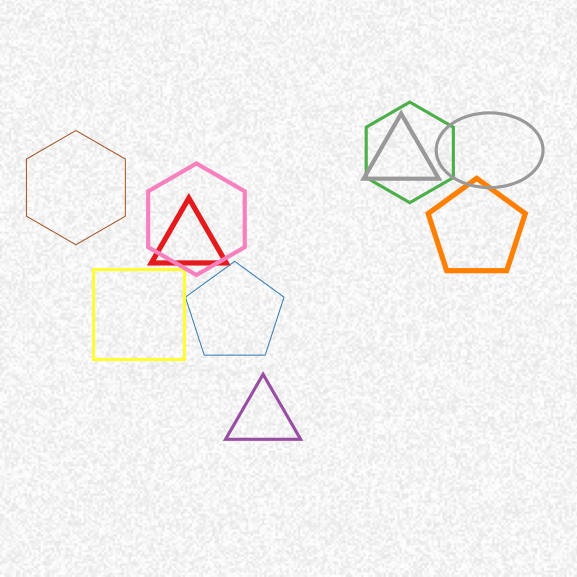[{"shape": "triangle", "thickness": 2.5, "radius": 0.37, "center": [0.327, 0.581]}, {"shape": "pentagon", "thickness": 0.5, "radius": 0.45, "center": [0.406, 0.457]}, {"shape": "hexagon", "thickness": 1.5, "radius": 0.44, "center": [0.71, 0.735]}, {"shape": "triangle", "thickness": 1.5, "radius": 0.38, "center": [0.456, 0.276]}, {"shape": "pentagon", "thickness": 2.5, "radius": 0.44, "center": [0.825, 0.602]}, {"shape": "square", "thickness": 1.5, "radius": 0.39, "center": [0.24, 0.455]}, {"shape": "hexagon", "thickness": 0.5, "radius": 0.49, "center": [0.131, 0.674]}, {"shape": "hexagon", "thickness": 2, "radius": 0.48, "center": [0.34, 0.62]}, {"shape": "oval", "thickness": 1.5, "radius": 0.46, "center": [0.848, 0.739]}, {"shape": "triangle", "thickness": 2, "radius": 0.38, "center": [0.695, 0.727]}]